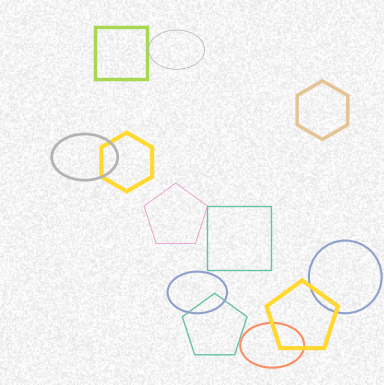[{"shape": "square", "thickness": 1, "radius": 0.42, "center": [0.622, 0.382]}, {"shape": "pentagon", "thickness": 1, "radius": 0.44, "center": [0.558, 0.15]}, {"shape": "oval", "thickness": 1.5, "radius": 0.42, "center": [0.707, 0.103]}, {"shape": "oval", "thickness": 1.5, "radius": 0.39, "center": [0.513, 0.24]}, {"shape": "circle", "thickness": 1.5, "radius": 0.47, "center": [0.897, 0.281]}, {"shape": "pentagon", "thickness": 0.5, "radius": 0.43, "center": [0.457, 0.438]}, {"shape": "square", "thickness": 2.5, "radius": 0.34, "center": [0.314, 0.863]}, {"shape": "hexagon", "thickness": 3, "radius": 0.38, "center": [0.329, 0.579]}, {"shape": "pentagon", "thickness": 3, "radius": 0.49, "center": [0.785, 0.174]}, {"shape": "hexagon", "thickness": 2.5, "radius": 0.38, "center": [0.838, 0.714]}, {"shape": "oval", "thickness": 0.5, "radius": 0.36, "center": [0.459, 0.871]}, {"shape": "oval", "thickness": 2, "radius": 0.43, "center": [0.22, 0.592]}]